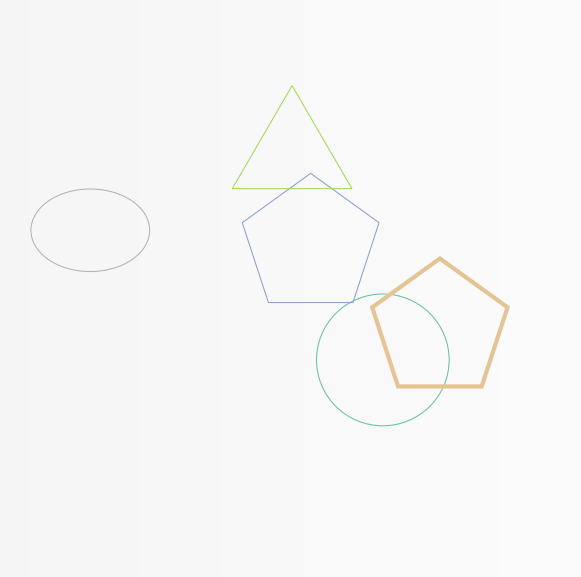[{"shape": "circle", "thickness": 0.5, "radius": 0.57, "center": [0.659, 0.376]}, {"shape": "pentagon", "thickness": 0.5, "radius": 0.62, "center": [0.534, 0.575]}, {"shape": "triangle", "thickness": 0.5, "radius": 0.59, "center": [0.503, 0.732]}, {"shape": "pentagon", "thickness": 2, "radius": 0.61, "center": [0.757, 0.429]}, {"shape": "oval", "thickness": 0.5, "radius": 0.51, "center": [0.155, 0.6]}]